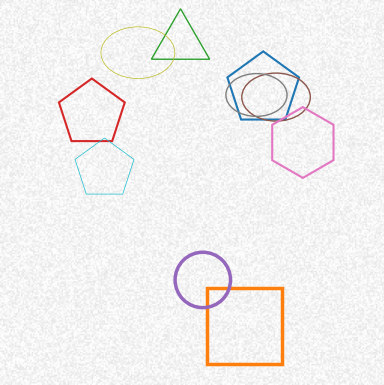[{"shape": "pentagon", "thickness": 1.5, "radius": 0.49, "center": [0.684, 0.769]}, {"shape": "square", "thickness": 2.5, "radius": 0.49, "center": [0.635, 0.154]}, {"shape": "triangle", "thickness": 1, "radius": 0.44, "center": [0.469, 0.89]}, {"shape": "pentagon", "thickness": 1.5, "radius": 0.45, "center": [0.239, 0.706]}, {"shape": "circle", "thickness": 2.5, "radius": 0.36, "center": [0.527, 0.273]}, {"shape": "oval", "thickness": 1, "radius": 0.45, "center": [0.717, 0.748]}, {"shape": "hexagon", "thickness": 1.5, "radius": 0.46, "center": [0.787, 0.63]}, {"shape": "oval", "thickness": 1, "radius": 0.4, "center": [0.666, 0.753]}, {"shape": "oval", "thickness": 0.5, "radius": 0.48, "center": [0.358, 0.863]}, {"shape": "pentagon", "thickness": 0.5, "radius": 0.4, "center": [0.271, 0.561]}]